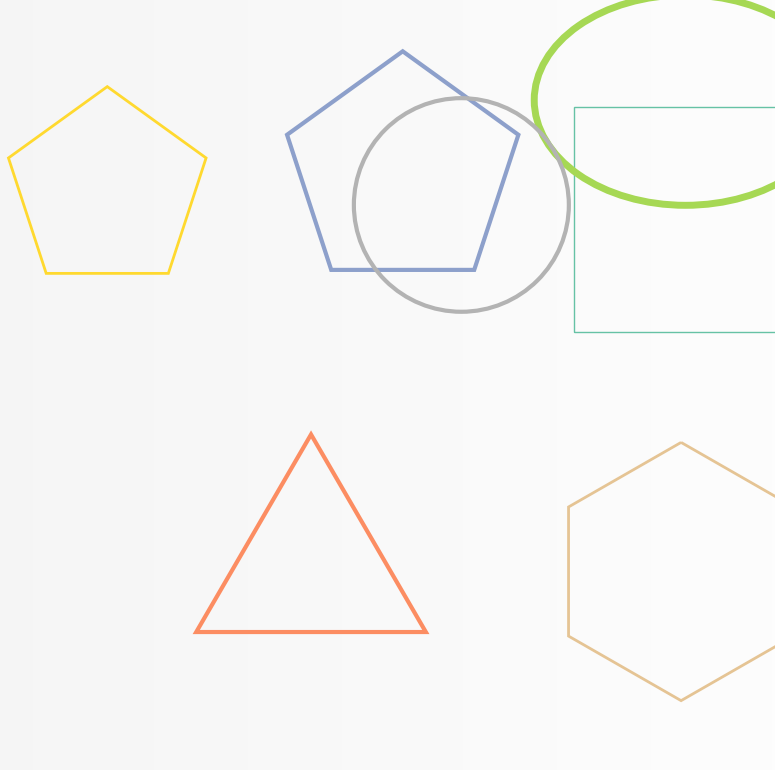[{"shape": "square", "thickness": 0.5, "radius": 0.73, "center": [0.887, 0.715]}, {"shape": "triangle", "thickness": 1.5, "radius": 0.86, "center": [0.401, 0.265]}, {"shape": "pentagon", "thickness": 1.5, "radius": 0.78, "center": [0.52, 0.776]}, {"shape": "oval", "thickness": 2.5, "radius": 0.98, "center": [0.884, 0.87]}, {"shape": "pentagon", "thickness": 1, "radius": 0.67, "center": [0.138, 0.753]}, {"shape": "hexagon", "thickness": 1, "radius": 0.84, "center": [0.879, 0.258]}, {"shape": "circle", "thickness": 1.5, "radius": 0.69, "center": [0.595, 0.734]}]